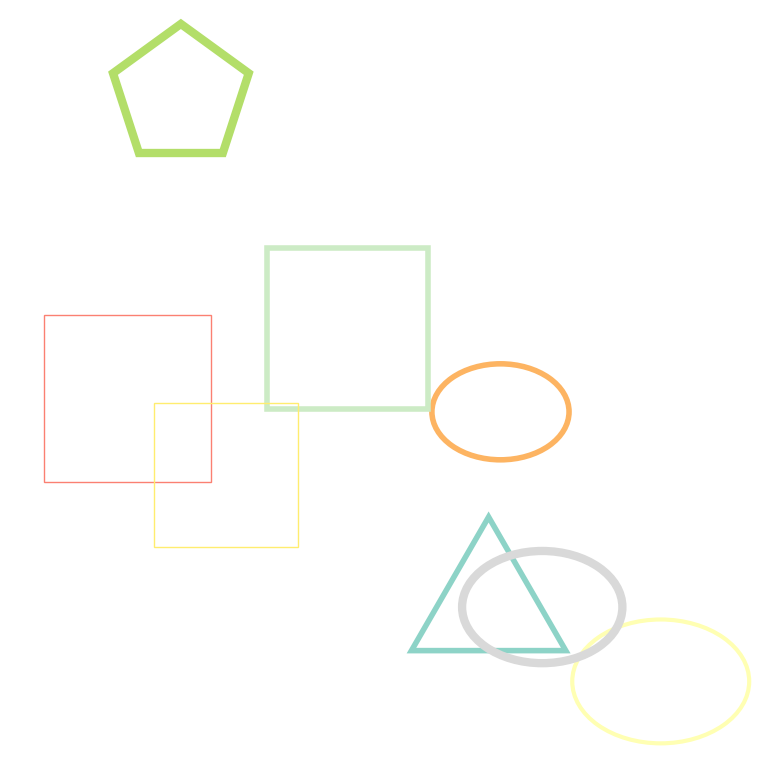[{"shape": "triangle", "thickness": 2, "radius": 0.58, "center": [0.635, 0.213]}, {"shape": "oval", "thickness": 1.5, "radius": 0.57, "center": [0.858, 0.115]}, {"shape": "square", "thickness": 0.5, "radius": 0.54, "center": [0.166, 0.483]}, {"shape": "oval", "thickness": 2, "radius": 0.45, "center": [0.65, 0.465]}, {"shape": "pentagon", "thickness": 3, "radius": 0.46, "center": [0.235, 0.876]}, {"shape": "oval", "thickness": 3, "radius": 0.52, "center": [0.704, 0.212]}, {"shape": "square", "thickness": 2, "radius": 0.52, "center": [0.452, 0.573]}, {"shape": "square", "thickness": 0.5, "radius": 0.47, "center": [0.293, 0.383]}]